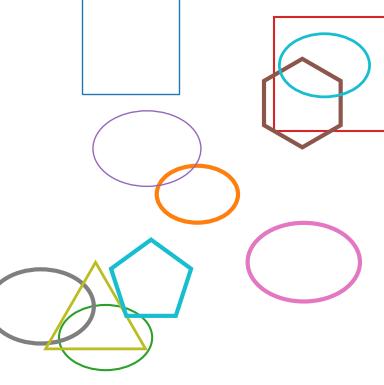[{"shape": "square", "thickness": 1, "radius": 0.63, "center": [0.339, 0.882]}, {"shape": "oval", "thickness": 3, "radius": 0.53, "center": [0.513, 0.496]}, {"shape": "oval", "thickness": 1.5, "radius": 0.6, "center": [0.274, 0.123]}, {"shape": "square", "thickness": 1.5, "radius": 0.74, "center": [0.86, 0.808]}, {"shape": "oval", "thickness": 1, "radius": 0.7, "center": [0.382, 0.614]}, {"shape": "hexagon", "thickness": 3, "radius": 0.57, "center": [0.785, 0.732]}, {"shape": "oval", "thickness": 3, "radius": 0.73, "center": [0.789, 0.319]}, {"shape": "oval", "thickness": 3, "radius": 0.69, "center": [0.106, 0.204]}, {"shape": "triangle", "thickness": 2, "radius": 0.75, "center": [0.248, 0.169]}, {"shape": "pentagon", "thickness": 3, "radius": 0.55, "center": [0.392, 0.268]}, {"shape": "oval", "thickness": 2, "radius": 0.59, "center": [0.843, 0.83]}]